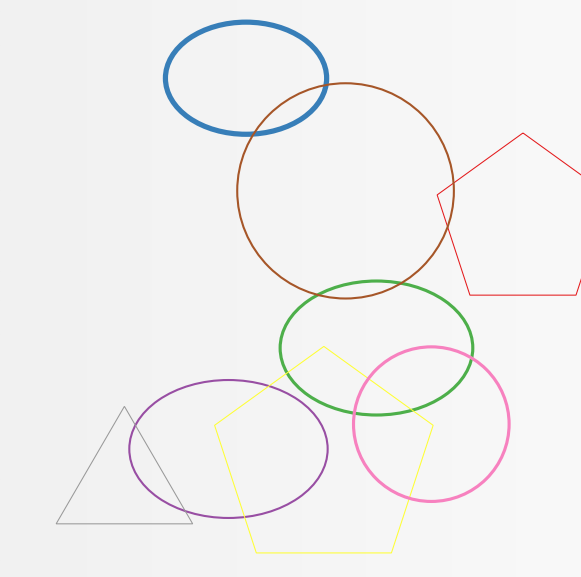[{"shape": "pentagon", "thickness": 0.5, "radius": 0.78, "center": [0.9, 0.614]}, {"shape": "oval", "thickness": 2.5, "radius": 0.69, "center": [0.423, 0.864]}, {"shape": "oval", "thickness": 1.5, "radius": 0.83, "center": [0.648, 0.397]}, {"shape": "oval", "thickness": 1, "radius": 0.85, "center": [0.393, 0.222]}, {"shape": "pentagon", "thickness": 0.5, "radius": 0.99, "center": [0.557, 0.202]}, {"shape": "circle", "thickness": 1, "radius": 0.93, "center": [0.594, 0.669]}, {"shape": "circle", "thickness": 1.5, "radius": 0.67, "center": [0.742, 0.265]}, {"shape": "triangle", "thickness": 0.5, "radius": 0.68, "center": [0.214, 0.16]}]